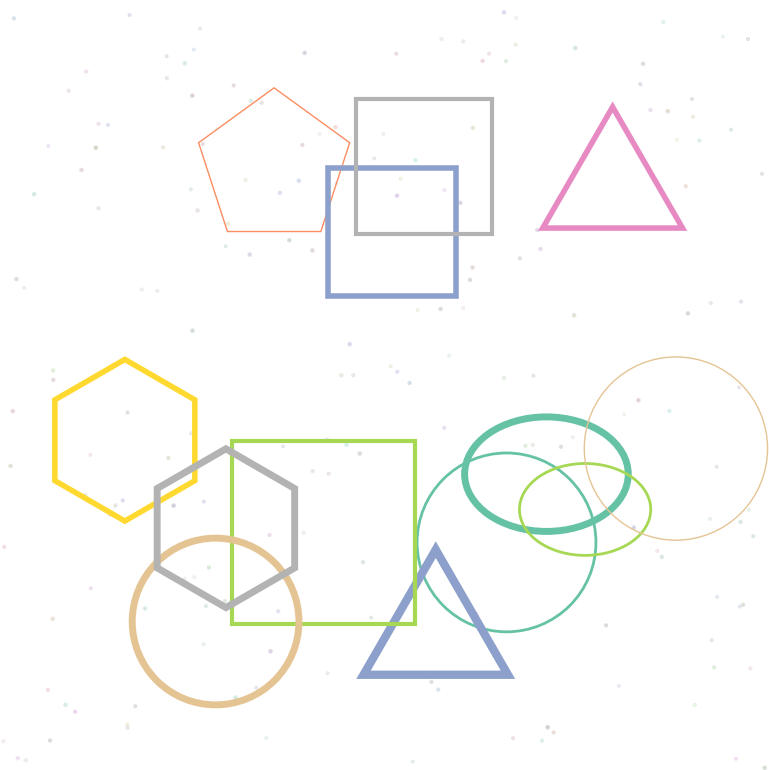[{"shape": "oval", "thickness": 2.5, "radius": 0.53, "center": [0.71, 0.384]}, {"shape": "circle", "thickness": 1, "radius": 0.58, "center": [0.658, 0.296]}, {"shape": "pentagon", "thickness": 0.5, "radius": 0.52, "center": [0.356, 0.783]}, {"shape": "square", "thickness": 2, "radius": 0.42, "center": [0.509, 0.699]}, {"shape": "triangle", "thickness": 3, "radius": 0.54, "center": [0.566, 0.178]}, {"shape": "triangle", "thickness": 2, "radius": 0.52, "center": [0.796, 0.756]}, {"shape": "square", "thickness": 1.5, "radius": 0.59, "center": [0.42, 0.309]}, {"shape": "oval", "thickness": 1, "radius": 0.43, "center": [0.76, 0.338]}, {"shape": "hexagon", "thickness": 2, "radius": 0.52, "center": [0.162, 0.428]}, {"shape": "circle", "thickness": 0.5, "radius": 0.59, "center": [0.878, 0.417]}, {"shape": "circle", "thickness": 2.5, "radius": 0.54, "center": [0.28, 0.193]}, {"shape": "square", "thickness": 1.5, "radius": 0.44, "center": [0.551, 0.784]}, {"shape": "hexagon", "thickness": 2.5, "radius": 0.52, "center": [0.293, 0.314]}]